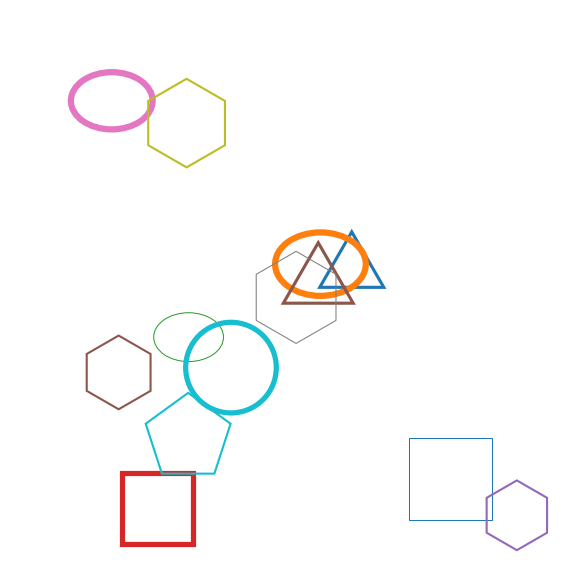[{"shape": "triangle", "thickness": 1.5, "radius": 0.32, "center": [0.609, 0.534]}, {"shape": "square", "thickness": 0.5, "radius": 0.36, "center": [0.781, 0.17]}, {"shape": "oval", "thickness": 3, "radius": 0.39, "center": [0.555, 0.542]}, {"shape": "oval", "thickness": 0.5, "radius": 0.3, "center": [0.327, 0.415]}, {"shape": "square", "thickness": 2.5, "radius": 0.31, "center": [0.273, 0.119]}, {"shape": "hexagon", "thickness": 1, "radius": 0.3, "center": [0.895, 0.107]}, {"shape": "hexagon", "thickness": 1, "radius": 0.32, "center": [0.205, 0.354]}, {"shape": "triangle", "thickness": 1.5, "radius": 0.35, "center": [0.551, 0.509]}, {"shape": "oval", "thickness": 3, "radius": 0.35, "center": [0.194, 0.825]}, {"shape": "hexagon", "thickness": 0.5, "radius": 0.4, "center": [0.513, 0.484]}, {"shape": "hexagon", "thickness": 1, "radius": 0.38, "center": [0.323, 0.786]}, {"shape": "circle", "thickness": 2.5, "radius": 0.39, "center": [0.4, 0.363]}, {"shape": "pentagon", "thickness": 1, "radius": 0.39, "center": [0.326, 0.242]}]